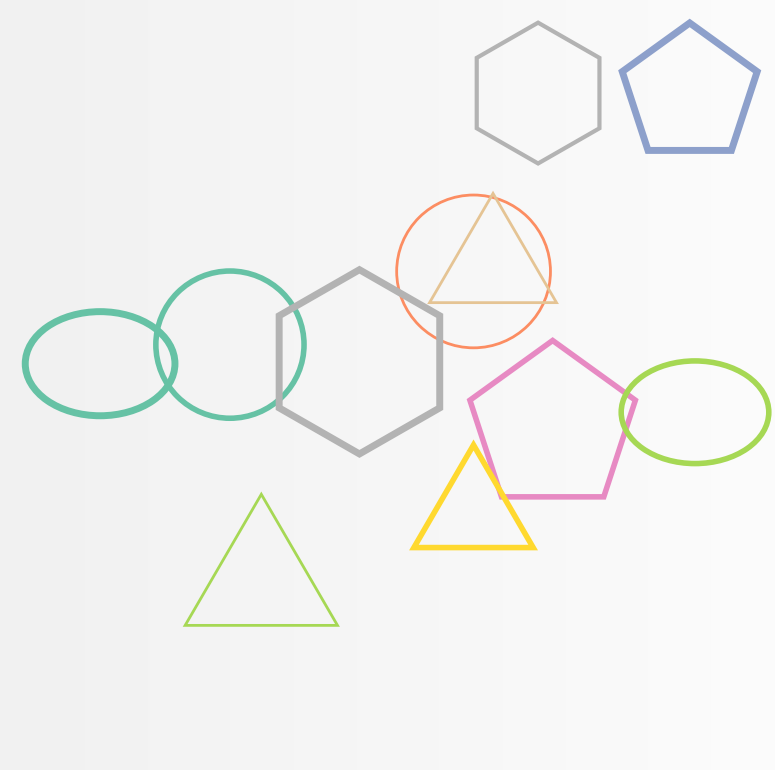[{"shape": "circle", "thickness": 2, "radius": 0.48, "center": [0.297, 0.552]}, {"shape": "oval", "thickness": 2.5, "radius": 0.48, "center": [0.129, 0.528]}, {"shape": "circle", "thickness": 1, "radius": 0.5, "center": [0.611, 0.647]}, {"shape": "pentagon", "thickness": 2.5, "radius": 0.46, "center": [0.89, 0.879]}, {"shape": "pentagon", "thickness": 2, "radius": 0.56, "center": [0.713, 0.446]}, {"shape": "triangle", "thickness": 1, "radius": 0.57, "center": [0.337, 0.245]}, {"shape": "oval", "thickness": 2, "radius": 0.48, "center": [0.897, 0.465]}, {"shape": "triangle", "thickness": 2, "radius": 0.44, "center": [0.611, 0.333]}, {"shape": "triangle", "thickness": 1, "radius": 0.47, "center": [0.636, 0.654]}, {"shape": "hexagon", "thickness": 1.5, "radius": 0.46, "center": [0.694, 0.879]}, {"shape": "hexagon", "thickness": 2.5, "radius": 0.6, "center": [0.464, 0.53]}]